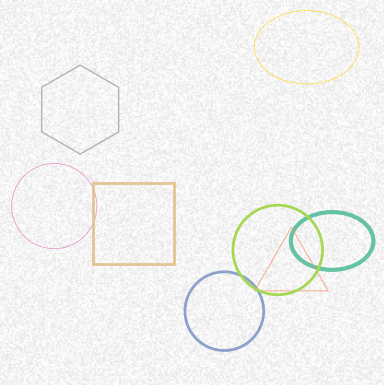[{"shape": "oval", "thickness": 3, "radius": 0.54, "center": [0.863, 0.374]}, {"shape": "triangle", "thickness": 0.5, "radius": 0.55, "center": [0.757, 0.3]}, {"shape": "circle", "thickness": 2, "radius": 0.51, "center": [0.583, 0.192]}, {"shape": "circle", "thickness": 0.5, "radius": 0.55, "center": [0.141, 0.465]}, {"shape": "circle", "thickness": 2, "radius": 0.58, "center": [0.721, 0.351]}, {"shape": "oval", "thickness": 0.5, "radius": 0.68, "center": [0.797, 0.877]}, {"shape": "square", "thickness": 2, "radius": 0.52, "center": [0.346, 0.419]}, {"shape": "hexagon", "thickness": 1, "radius": 0.58, "center": [0.208, 0.715]}]